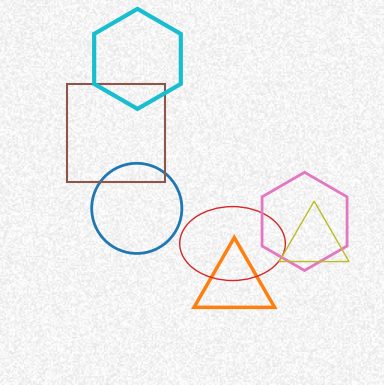[{"shape": "circle", "thickness": 2, "radius": 0.59, "center": [0.355, 0.459]}, {"shape": "triangle", "thickness": 2.5, "radius": 0.6, "center": [0.609, 0.262]}, {"shape": "oval", "thickness": 1, "radius": 0.69, "center": [0.604, 0.367]}, {"shape": "square", "thickness": 1.5, "radius": 0.64, "center": [0.301, 0.654]}, {"shape": "hexagon", "thickness": 2, "radius": 0.64, "center": [0.791, 0.425]}, {"shape": "triangle", "thickness": 1, "radius": 0.52, "center": [0.816, 0.373]}, {"shape": "hexagon", "thickness": 3, "radius": 0.65, "center": [0.357, 0.847]}]